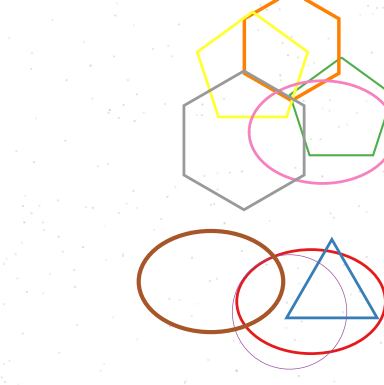[{"shape": "oval", "thickness": 2, "radius": 0.96, "center": [0.808, 0.217]}, {"shape": "triangle", "thickness": 2, "radius": 0.68, "center": [0.862, 0.242]}, {"shape": "pentagon", "thickness": 1.5, "radius": 0.7, "center": [0.887, 0.71]}, {"shape": "circle", "thickness": 0.5, "radius": 0.74, "center": [0.752, 0.19]}, {"shape": "hexagon", "thickness": 2.5, "radius": 0.71, "center": [0.757, 0.88]}, {"shape": "pentagon", "thickness": 2, "radius": 0.75, "center": [0.656, 0.818]}, {"shape": "oval", "thickness": 3, "radius": 0.94, "center": [0.548, 0.269]}, {"shape": "oval", "thickness": 2, "radius": 0.95, "center": [0.837, 0.657]}, {"shape": "hexagon", "thickness": 2, "radius": 0.9, "center": [0.634, 0.636]}]